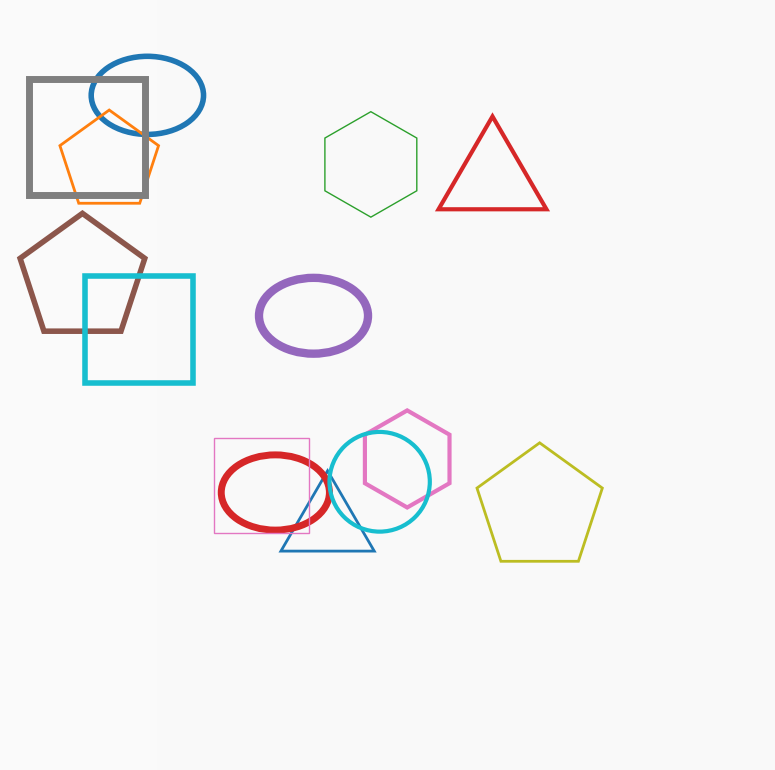[{"shape": "triangle", "thickness": 1, "radius": 0.35, "center": [0.423, 0.319]}, {"shape": "oval", "thickness": 2, "radius": 0.36, "center": [0.19, 0.876]}, {"shape": "pentagon", "thickness": 1, "radius": 0.33, "center": [0.141, 0.79]}, {"shape": "hexagon", "thickness": 0.5, "radius": 0.34, "center": [0.479, 0.786]}, {"shape": "triangle", "thickness": 1.5, "radius": 0.4, "center": [0.635, 0.768]}, {"shape": "oval", "thickness": 2.5, "radius": 0.35, "center": [0.355, 0.36]}, {"shape": "oval", "thickness": 3, "radius": 0.35, "center": [0.405, 0.59]}, {"shape": "pentagon", "thickness": 2, "radius": 0.42, "center": [0.106, 0.638]}, {"shape": "square", "thickness": 0.5, "radius": 0.31, "center": [0.337, 0.369]}, {"shape": "hexagon", "thickness": 1.5, "radius": 0.32, "center": [0.525, 0.404]}, {"shape": "square", "thickness": 2.5, "radius": 0.37, "center": [0.112, 0.822]}, {"shape": "pentagon", "thickness": 1, "radius": 0.43, "center": [0.696, 0.34]}, {"shape": "circle", "thickness": 1.5, "radius": 0.32, "center": [0.49, 0.374]}, {"shape": "square", "thickness": 2, "radius": 0.35, "center": [0.18, 0.572]}]